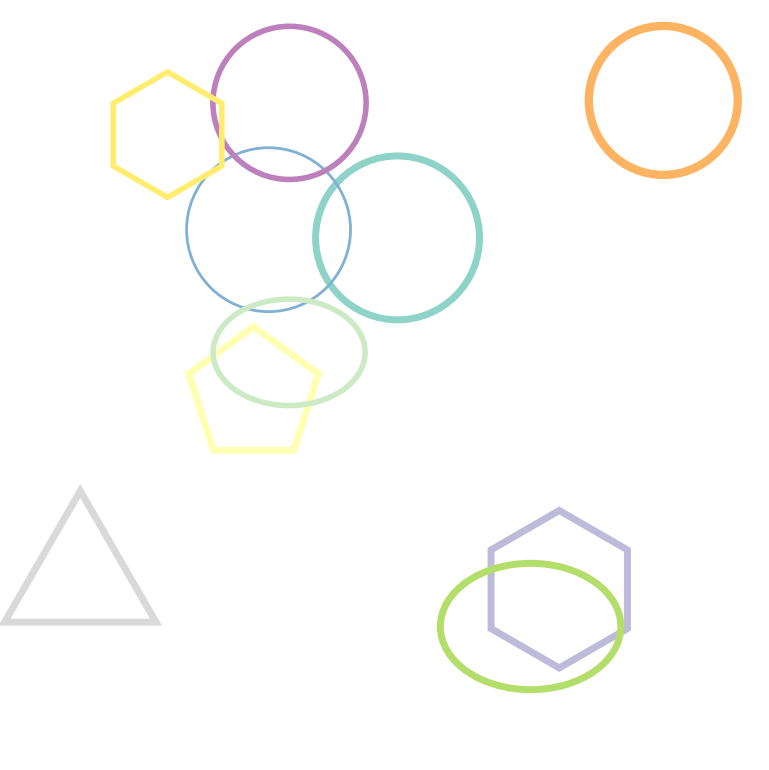[{"shape": "circle", "thickness": 2.5, "radius": 0.53, "center": [0.516, 0.691]}, {"shape": "pentagon", "thickness": 2.5, "radius": 0.44, "center": [0.329, 0.487]}, {"shape": "hexagon", "thickness": 2.5, "radius": 0.51, "center": [0.726, 0.235]}, {"shape": "circle", "thickness": 1, "radius": 0.53, "center": [0.349, 0.702]}, {"shape": "circle", "thickness": 3, "radius": 0.48, "center": [0.861, 0.87]}, {"shape": "oval", "thickness": 2.5, "radius": 0.59, "center": [0.689, 0.186]}, {"shape": "triangle", "thickness": 2.5, "radius": 0.57, "center": [0.104, 0.249]}, {"shape": "circle", "thickness": 2, "radius": 0.5, "center": [0.376, 0.866]}, {"shape": "oval", "thickness": 2, "radius": 0.49, "center": [0.375, 0.542]}, {"shape": "hexagon", "thickness": 2, "radius": 0.41, "center": [0.218, 0.825]}]